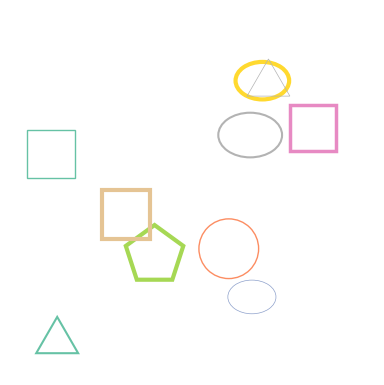[{"shape": "square", "thickness": 1, "radius": 0.31, "center": [0.132, 0.599]}, {"shape": "triangle", "thickness": 1.5, "radius": 0.31, "center": [0.149, 0.114]}, {"shape": "circle", "thickness": 1, "radius": 0.39, "center": [0.594, 0.354]}, {"shape": "oval", "thickness": 0.5, "radius": 0.31, "center": [0.654, 0.229]}, {"shape": "square", "thickness": 2.5, "radius": 0.3, "center": [0.813, 0.667]}, {"shape": "pentagon", "thickness": 3, "radius": 0.39, "center": [0.401, 0.337]}, {"shape": "oval", "thickness": 3, "radius": 0.35, "center": [0.681, 0.79]}, {"shape": "square", "thickness": 3, "radius": 0.31, "center": [0.328, 0.443]}, {"shape": "oval", "thickness": 1.5, "radius": 0.41, "center": [0.65, 0.649]}, {"shape": "triangle", "thickness": 0.5, "radius": 0.32, "center": [0.697, 0.783]}]